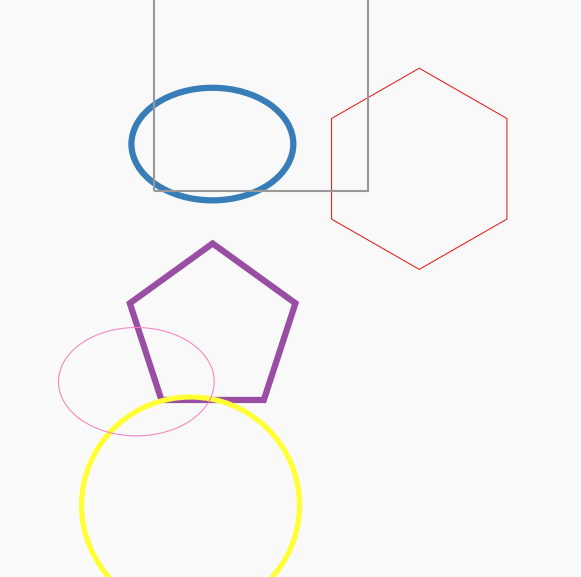[{"shape": "hexagon", "thickness": 0.5, "radius": 0.87, "center": [0.721, 0.707]}, {"shape": "oval", "thickness": 3, "radius": 0.7, "center": [0.365, 0.75]}, {"shape": "pentagon", "thickness": 3, "radius": 0.75, "center": [0.366, 0.428]}, {"shape": "circle", "thickness": 2.5, "radius": 0.94, "center": [0.328, 0.124]}, {"shape": "oval", "thickness": 0.5, "radius": 0.67, "center": [0.235, 0.338]}, {"shape": "square", "thickness": 1, "radius": 0.92, "center": [0.449, 0.852]}]